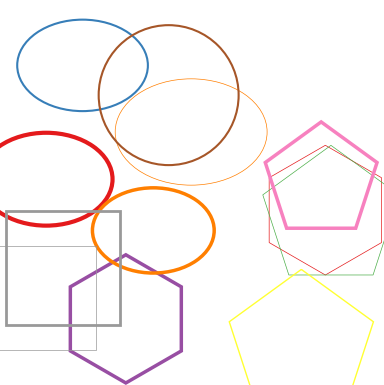[{"shape": "oval", "thickness": 3, "radius": 0.86, "center": [0.12, 0.535]}, {"shape": "hexagon", "thickness": 0.5, "radius": 0.84, "center": [0.845, 0.454]}, {"shape": "oval", "thickness": 1.5, "radius": 0.85, "center": [0.214, 0.83]}, {"shape": "pentagon", "thickness": 0.5, "radius": 0.93, "center": [0.86, 0.436]}, {"shape": "hexagon", "thickness": 2.5, "radius": 0.83, "center": [0.327, 0.172]}, {"shape": "oval", "thickness": 2.5, "radius": 0.79, "center": [0.398, 0.401]}, {"shape": "oval", "thickness": 0.5, "radius": 0.99, "center": [0.497, 0.657]}, {"shape": "pentagon", "thickness": 1, "radius": 0.98, "center": [0.783, 0.103]}, {"shape": "circle", "thickness": 1.5, "radius": 0.91, "center": [0.438, 0.753]}, {"shape": "pentagon", "thickness": 2.5, "radius": 0.76, "center": [0.834, 0.531]}, {"shape": "square", "thickness": 2, "radius": 0.74, "center": [0.164, 0.304]}, {"shape": "square", "thickness": 0.5, "radius": 0.68, "center": [0.114, 0.226]}]